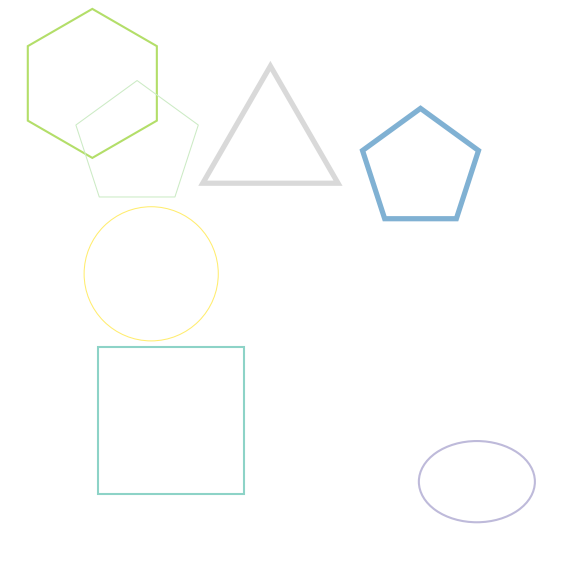[{"shape": "square", "thickness": 1, "radius": 0.63, "center": [0.296, 0.271]}, {"shape": "oval", "thickness": 1, "radius": 0.5, "center": [0.826, 0.165]}, {"shape": "pentagon", "thickness": 2.5, "radius": 0.53, "center": [0.728, 0.706]}, {"shape": "hexagon", "thickness": 1, "radius": 0.65, "center": [0.16, 0.855]}, {"shape": "triangle", "thickness": 2.5, "radius": 0.68, "center": [0.468, 0.749]}, {"shape": "pentagon", "thickness": 0.5, "radius": 0.56, "center": [0.237, 0.748]}, {"shape": "circle", "thickness": 0.5, "radius": 0.58, "center": [0.262, 0.525]}]